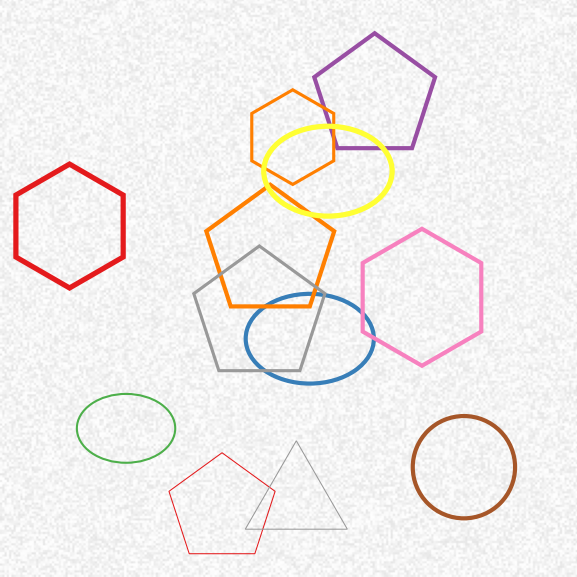[{"shape": "hexagon", "thickness": 2.5, "radius": 0.54, "center": [0.12, 0.608]}, {"shape": "pentagon", "thickness": 0.5, "radius": 0.48, "center": [0.384, 0.118]}, {"shape": "oval", "thickness": 2, "radius": 0.55, "center": [0.536, 0.413]}, {"shape": "oval", "thickness": 1, "radius": 0.43, "center": [0.218, 0.257]}, {"shape": "pentagon", "thickness": 2, "radius": 0.55, "center": [0.649, 0.832]}, {"shape": "pentagon", "thickness": 2, "radius": 0.58, "center": [0.468, 0.563]}, {"shape": "hexagon", "thickness": 1.5, "radius": 0.41, "center": [0.507, 0.762]}, {"shape": "oval", "thickness": 2.5, "radius": 0.56, "center": [0.568, 0.703]}, {"shape": "circle", "thickness": 2, "radius": 0.44, "center": [0.803, 0.19]}, {"shape": "hexagon", "thickness": 2, "radius": 0.59, "center": [0.731, 0.484]}, {"shape": "triangle", "thickness": 0.5, "radius": 0.51, "center": [0.513, 0.134]}, {"shape": "pentagon", "thickness": 1.5, "radius": 0.6, "center": [0.449, 0.454]}]